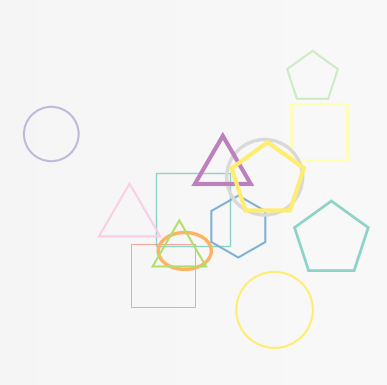[{"shape": "pentagon", "thickness": 2, "radius": 0.5, "center": [0.855, 0.378]}, {"shape": "square", "thickness": 1, "radius": 0.48, "center": [0.497, 0.456]}, {"shape": "square", "thickness": 2, "radius": 0.36, "center": [0.824, 0.656]}, {"shape": "circle", "thickness": 1.5, "radius": 0.35, "center": [0.132, 0.652]}, {"shape": "square", "thickness": 0.5, "radius": 0.41, "center": [0.421, 0.284]}, {"shape": "hexagon", "thickness": 1.5, "radius": 0.4, "center": [0.615, 0.412]}, {"shape": "oval", "thickness": 2.5, "radius": 0.34, "center": [0.477, 0.348]}, {"shape": "triangle", "thickness": 1.5, "radius": 0.4, "center": [0.463, 0.348]}, {"shape": "triangle", "thickness": 1.5, "radius": 0.46, "center": [0.334, 0.432]}, {"shape": "circle", "thickness": 2.5, "radius": 0.49, "center": [0.683, 0.54]}, {"shape": "triangle", "thickness": 3, "radius": 0.42, "center": [0.575, 0.564]}, {"shape": "pentagon", "thickness": 1.5, "radius": 0.34, "center": [0.807, 0.799]}, {"shape": "pentagon", "thickness": 3, "radius": 0.49, "center": [0.691, 0.533]}, {"shape": "circle", "thickness": 1.5, "radius": 0.49, "center": [0.709, 0.195]}]